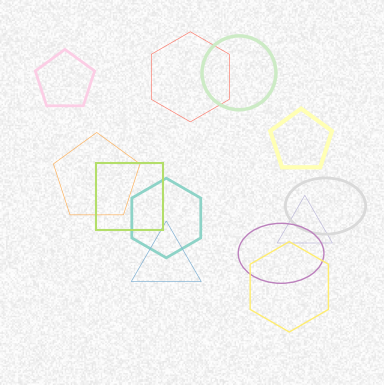[{"shape": "hexagon", "thickness": 2, "radius": 0.52, "center": [0.432, 0.434]}, {"shape": "pentagon", "thickness": 3, "radius": 0.42, "center": [0.782, 0.634]}, {"shape": "triangle", "thickness": 0.5, "radius": 0.41, "center": [0.792, 0.41]}, {"shape": "hexagon", "thickness": 0.5, "radius": 0.59, "center": [0.494, 0.8]}, {"shape": "triangle", "thickness": 0.5, "radius": 0.52, "center": [0.432, 0.321]}, {"shape": "pentagon", "thickness": 0.5, "radius": 0.59, "center": [0.251, 0.538]}, {"shape": "square", "thickness": 1.5, "radius": 0.44, "center": [0.336, 0.489]}, {"shape": "pentagon", "thickness": 2, "radius": 0.4, "center": [0.169, 0.791]}, {"shape": "oval", "thickness": 2, "radius": 0.52, "center": [0.846, 0.465]}, {"shape": "oval", "thickness": 1, "radius": 0.56, "center": [0.73, 0.342]}, {"shape": "circle", "thickness": 2.5, "radius": 0.48, "center": [0.621, 0.811]}, {"shape": "hexagon", "thickness": 1, "radius": 0.59, "center": [0.751, 0.255]}]